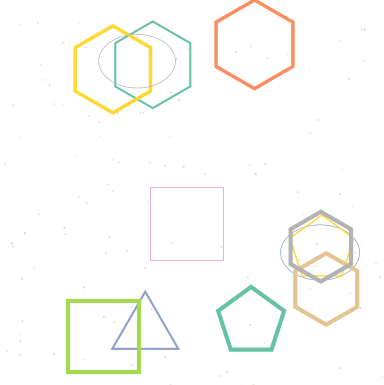[{"shape": "pentagon", "thickness": 3, "radius": 0.45, "center": [0.652, 0.165]}, {"shape": "hexagon", "thickness": 1.5, "radius": 0.56, "center": [0.397, 0.832]}, {"shape": "hexagon", "thickness": 2.5, "radius": 0.58, "center": [0.661, 0.885]}, {"shape": "oval", "thickness": 0.5, "radius": 0.51, "center": [0.831, 0.344]}, {"shape": "triangle", "thickness": 1.5, "radius": 0.5, "center": [0.377, 0.143]}, {"shape": "square", "thickness": 0.5, "radius": 0.47, "center": [0.485, 0.419]}, {"shape": "square", "thickness": 3, "radius": 0.46, "center": [0.268, 0.126]}, {"shape": "hexagon", "thickness": 2.5, "radius": 0.56, "center": [0.293, 0.82]}, {"shape": "pentagon", "thickness": 1, "radius": 0.44, "center": [0.836, 0.354]}, {"shape": "hexagon", "thickness": 3, "radius": 0.46, "center": [0.847, 0.249]}, {"shape": "hexagon", "thickness": 3, "radius": 0.45, "center": [0.833, 0.359]}, {"shape": "oval", "thickness": 0.5, "radius": 0.5, "center": [0.356, 0.841]}]